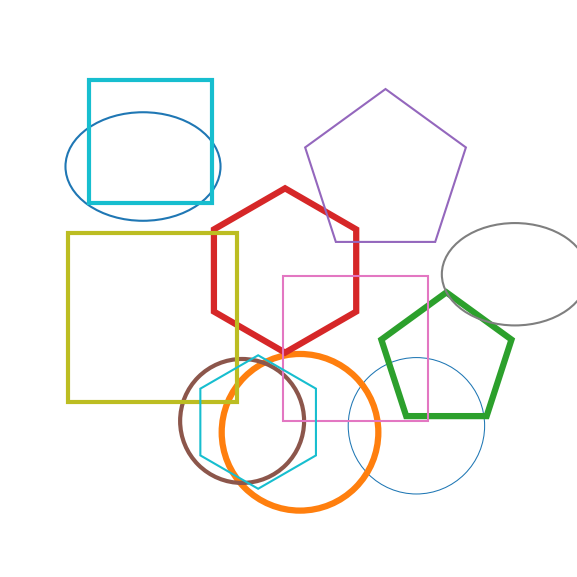[{"shape": "oval", "thickness": 1, "radius": 0.67, "center": [0.248, 0.711]}, {"shape": "circle", "thickness": 0.5, "radius": 0.59, "center": [0.721, 0.262]}, {"shape": "circle", "thickness": 3, "radius": 0.68, "center": [0.52, 0.251]}, {"shape": "pentagon", "thickness": 3, "radius": 0.59, "center": [0.773, 0.374]}, {"shape": "hexagon", "thickness": 3, "radius": 0.71, "center": [0.494, 0.531]}, {"shape": "pentagon", "thickness": 1, "radius": 0.73, "center": [0.668, 0.699]}, {"shape": "circle", "thickness": 2, "radius": 0.54, "center": [0.419, 0.27]}, {"shape": "square", "thickness": 1, "radius": 0.63, "center": [0.616, 0.396]}, {"shape": "oval", "thickness": 1, "radius": 0.63, "center": [0.892, 0.524]}, {"shape": "square", "thickness": 2, "radius": 0.73, "center": [0.265, 0.45]}, {"shape": "hexagon", "thickness": 1, "radius": 0.58, "center": [0.447, 0.268]}, {"shape": "square", "thickness": 2, "radius": 0.53, "center": [0.261, 0.754]}]